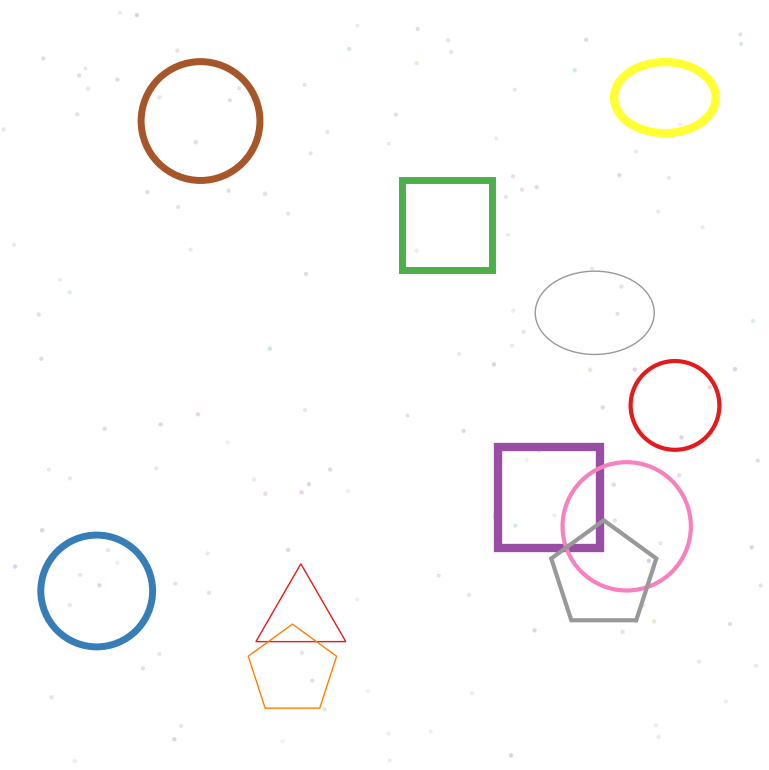[{"shape": "triangle", "thickness": 0.5, "radius": 0.34, "center": [0.391, 0.2]}, {"shape": "circle", "thickness": 1.5, "radius": 0.29, "center": [0.877, 0.473]}, {"shape": "circle", "thickness": 2.5, "radius": 0.36, "center": [0.126, 0.232]}, {"shape": "square", "thickness": 2.5, "radius": 0.29, "center": [0.58, 0.708]}, {"shape": "square", "thickness": 3, "radius": 0.33, "center": [0.713, 0.354]}, {"shape": "pentagon", "thickness": 0.5, "radius": 0.3, "center": [0.38, 0.129]}, {"shape": "oval", "thickness": 3, "radius": 0.33, "center": [0.864, 0.873]}, {"shape": "circle", "thickness": 2.5, "radius": 0.39, "center": [0.26, 0.843]}, {"shape": "circle", "thickness": 1.5, "radius": 0.42, "center": [0.814, 0.316]}, {"shape": "pentagon", "thickness": 1.5, "radius": 0.36, "center": [0.784, 0.253]}, {"shape": "oval", "thickness": 0.5, "radius": 0.39, "center": [0.772, 0.594]}]